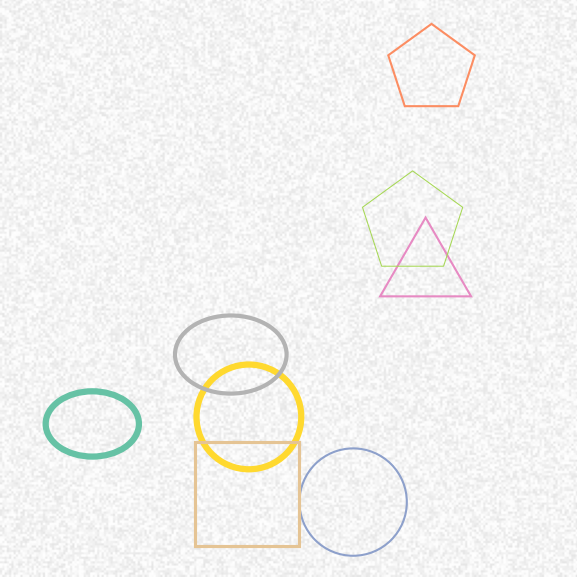[{"shape": "oval", "thickness": 3, "radius": 0.4, "center": [0.16, 0.265]}, {"shape": "pentagon", "thickness": 1, "radius": 0.39, "center": [0.747, 0.879]}, {"shape": "circle", "thickness": 1, "radius": 0.46, "center": [0.611, 0.13]}, {"shape": "triangle", "thickness": 1, "radius": 0.45, "center": [0.737, 0.531]}, {"shape": "pentagon", "thickness": 0.5, "radius": 0.46, "center": [0.714, 0.612]}, {"shape": "circle", "thickness": 3, "radius": 0.45, "center": [0.431, 0.277]}, {"shape": "square", "thickness": 1.5, "radius": 0.45, "center": [0.428, 0.143]}, {"shape": "oval", "thickness": 2, "radius": 0.48, "center": [0.4, 0.385]}]